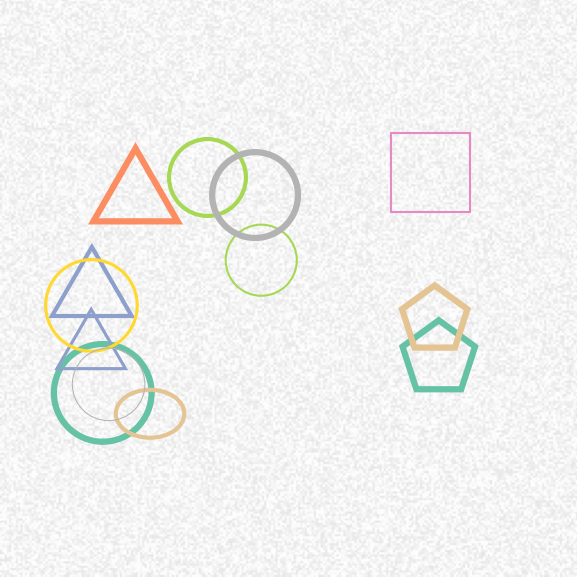[{"shape": "circle", "thickness": 3, "radius": 0.42, "center": [0.178, 0.319]}, {"shape": "pentagon", "thickness": 3, "radius": 0.33, "center": [0.76, 0.378]}, {"shape": "triangle", "thickness": 3, "radius": 0.42, "center": [0.235, 0.658]}, {"shape": "triangle", "thickness": 1.5, "radius": 0.34, "center": [0.158, 0.395]}, {"shape": "triangle", "thickness": 2, "radius": 0.4, "center": [0.159, 0.492]}, {"shape": "square", "thickness": 1, "radius": 0.34, "center": [0.745, 0.701]}, {"shape": "circle", "thickness": 2, "radius": 0.33, "center": [0.359, 0.692]}, {"shape": "circle", "thickness": 1, "radius": 0.31, "center": [0.452, 0.549]}, {"shape": "circle", "thickness": 1.5, "radius": 0.4, "center": [0.158, 0.47]}, {"shape": "pentagon", "thickness": 3, "radius": 0.3, "center": [0.753, 0.445]}, {"shape": "oval", "thickness": 2, "radius": 0.3, "center": [0.26, 0.283]}, {"shape": "circle", "thickness": 0.5, "radius": 0.31, "center": [0.188, 0.334]}, {"shape": "circle", "thickness": 3, "radius": 0.37, "center": [0.442, 0.661]}]